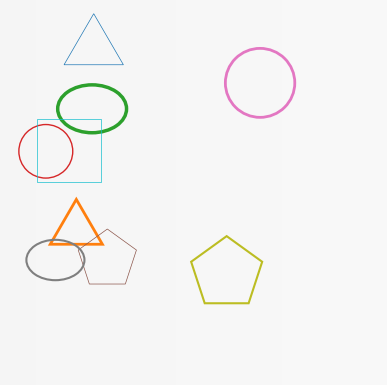[{"shape": "triangle", "thickness": 0.5, "radius": 0.44, "center": [0.242, 0.876]}, {"shape": "triangle", "thickness": 2, "radius": 0.39, "center": [0.197, 0.404]}, {"shape": "oval", "thickness": 2.5, "radius": 0.44, "center": [0.238, 0.717]}, {"shape": "circle", "thickness": 1, "radius": 0.35, "center": [0.118, 0.607]}, {"shape": "pentagon", "thickness": 0.5, "radius": 0.39, "center": [0.277, 0.326]}, {"shape": "circle", "thickness": 2, "radius": 0.45, "center": [0.671, 0.785]}, {"shape": "oval", "thickness": 1.5, "radius": 0.37, "center": [0.143, 0.325]}, {"shape": "pentagon", "thickness": 1.5, "radius": 0.48, "center": [0.585, 0.29]}, {"shape": "square", "thickness": 0.5, "radius": 0.41, "center": [0.178, 0.609]}]